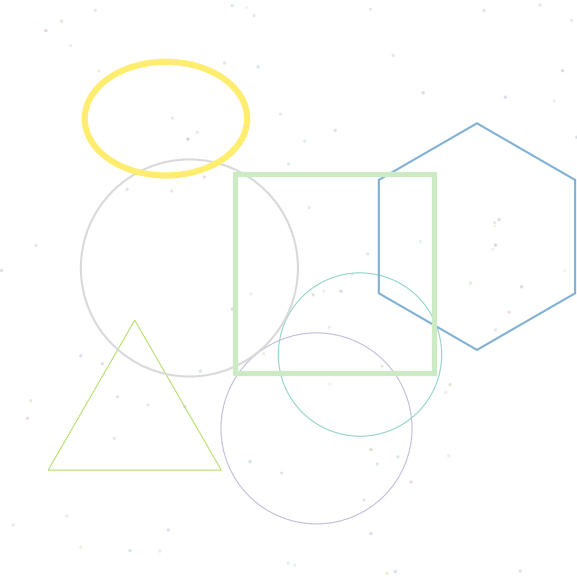[{"shape": "circle", "thickness": 0.5, "radius": 0.71, "center": [0.623, 0.385]}, {"shape": "circle", "thickness": 0.5, "radius": 0.83, "center": [0.548, 0.257]}, {"shape": "hexagon", "thickness": 1, "radius": 0.98, "center": [0.826, 0.589]}, {"shape": "triangle", "thickness": 0.5, "radius": 0.87, "center": [0.233, 0.272]}, {"shape": "circle", "thickness": 1, "radius": 0.94, "center": [0.328, 0.535]}, {"shape": "square", "thickness": 2.5, "radius": 0.86, "center": [0.579, 0.526]}, {"shape": "oval", "thickness": 3, "radius": 0.7, "center": [0.287, 0.794]}]